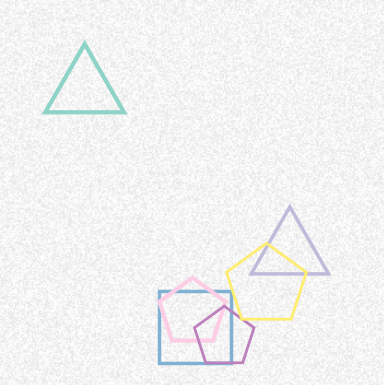[{"shape": "triangle", "thickness": 3, "radius": 0.59, "center": [0.22, 0.767]}, {"shape": "triangle", "thickness": 2.5, "radius": 0.58, "center": [0.753, 0.347]}, {"shape": "square", "thickness": 2.5, "radius": 0.46, "center": [0.506, 0.151]}, {"shape": "pentagon", "thickness": 3, "radius": 0.45, "center": [0.5, 0.188]}, {"shape": "pentagon", "thickness": 2, "radius": 0.41, "center": [0.582, 0.124]}, {"shape": "pentagon", "thickness": 2, "radius": 0.55, "center": [0.692, 0.259]}]